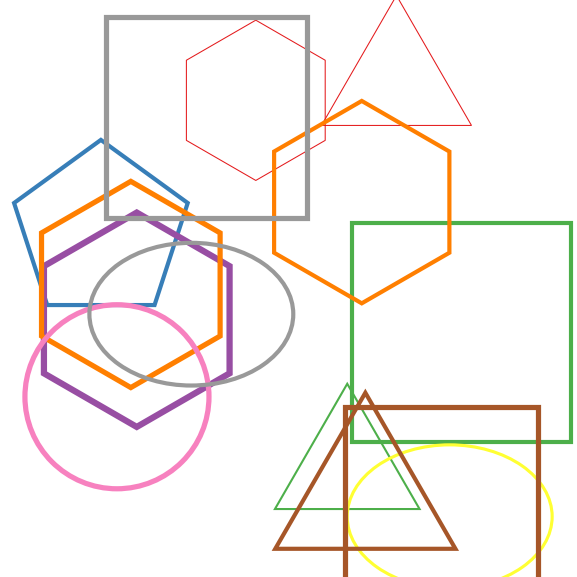[{"shape": "hexagon", "thickness": 0.5, "radius": 0.69, "center": [0.443, 0.825]}, {"shape": "triangle", "thickness": 0.5, "radius": 0.75, "center": [0.687, 0.857]}, {"shape": "pentagon", "thickness": 2, "radius": 0.79, "center": [0.175, 0.599]}, {"shape": "square", "thickness": 2, "radius": 0.95, "center": [0.799, 0.423]}, {"shape": "triangle", "thickness": 1, "radius": 0.72, "center": [0.601, 0.19]}, {"shape": "hexagon", "thickness": 3, "radius": 0.93, "center": [0.237, 0.445]}, {"shape": "hexagon", "thickness": 2.5, "radius": 0.89, "center": [0.227, 0.507]}, {"shape": "hexagon", "thickness": 2, "radius": 0.88, "center": [0.626, 0.649]}, {"shape": "oval", "thickness": 1.5, "radius": 0.89, "center": [0.779, 0.105]}, {"shape": "square", "thickness": 2.5, "radius": 0.84, "center": [0.765, 0.127]}, {"shape": "triangle", "thickness": 2, "radius": 0.9, "center": [0.633, 0.139]}, {"shape": "circle", "thickness": 2.5, "radius": 0.8, "center": [0.203, 0.312]}, {"shape": "square", "thickness": 2.5, "radius": 0.87, "center": [0.357, 0.796]}, {"shape": "oval", "thickness": 2, "radius": 0.88, "center": [0.331, 0.455]}]